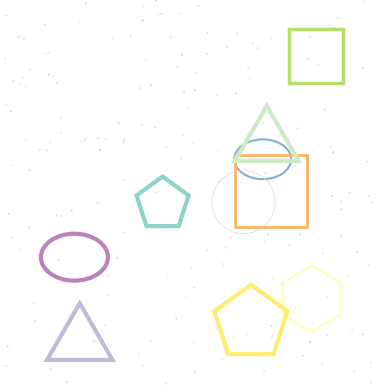[{"shape": "pentagon", "thickness": 3, "radius": 0.36, "center": [0.422, 0.47]}, {"shape": "hexagon", "thickness": 1.5, "radius": 0.43, "center": [0.81, 0.224]}, {"shape": "triangle", "thickness": 3, "radius": 0.49, "center": [0.207, 0.114]}, {"shape": "oval", "thickness": 1.5, "radius": 0.37, "center": [0.682, 0.586]}, {"shape": "square", "thickness": 2, "radius": 0.46, "center": [0.704, 0.504]}, {"shape": "square", "thickness": 2.5, "radius": 0.35, "center": [0.821, 0.855]}, {"shape": "circle", "thickness": 0.5, "radius": 0.41, "center": [0.633, 0.475]}, {"shape": "oval", "thickness": 3, "radius": 0.44, "center": [0.193, 0.332]}, {"shape": "triangle", "thickness": 3, "radius": 0.48, "center": [0.693, 0.63]}, {"shape": "pentagon", "thickness": 3, "radius": 0.5, "center": [0.652, 0.161]}]